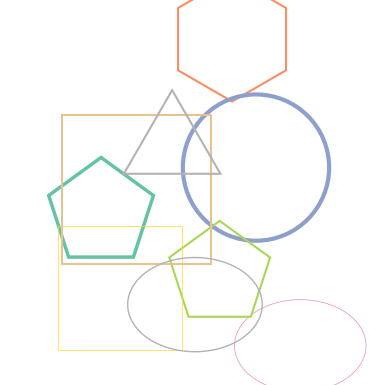[{"shape": "pentagon", "thickness": 2.5, "radius": 0.72, "center": [0.262, 0.448]}, {"shape": "hexagon", "thickness": 1.5, "radius": 0.81, "center": [0.603, 0.898]}, {"shape": "circle", "thickness": 3, "radius": 0.95, "center": [0.665, 0.565]}, {"shape": "oval", "thickness": 0.5, "radius": 0.85, "center": [0.78, 0.102]}, {"shape": "pentagon", "thickness": 1.5, "radius": 0.69, "center": [0.571, 0.289]}, {"shape": "square", "thickness": 0.5, "radius": 0.8, "center": [0.312, 0.252]}, {"shape": "square", "thickness": 1.5, "radius": 0.97, "center": [0.355, 0.507]}, {"shape": "oval", "thickness": 1, "radius": 0.87, "center": [0.506, 0.209]}, {"shape": "triangle", "thickness": 1.5, "radius": 0.72, "center": [0.447, 0.621]}]